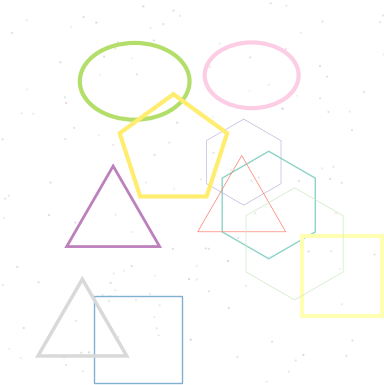[{"shape": "hexagon", "thickness": 1, "radius": 0.7, "center": [0.698, 0.468]}, {"shape": "square", "thickness": 3, "radius": 0.52, "center": [0.887, 0.284]}, {"shape": "hexagon", "thickness": 0.5, "radius": 0.56, "center": [0.633, 0.579]}, {"shape": "triangle", "thickness": 0.5, "radius": 0.66, "center": [0.628, 0.464]}, {"shape": "square", "thickness": 1, "radius": 0.57, "center": [0.358, 0.118]}, {"shape": "oval", "thickness": 3, "radius": 0.71, "center": [0.35, 0.789]}, {"shape": "oval", "thickness": 3, "radius": 0.61, "center": [0.654, 0.804]}, {"shape": "triangle", "thickness": 2.5, "radius": 0.67, "center": [0.214, 0.142]}, {"shape": "triangle", "thickness": 2, "radius": 0.7, "center": [0.294, 0.429]}, {"shape": "hexagon", "thickness": 0.5, "radius": 0.73, "center": [0.765, 0.367]}, {"shape": "pentagon", "thickness": 3, "radius": 0.73, "center": [0.45, 0.608]}]